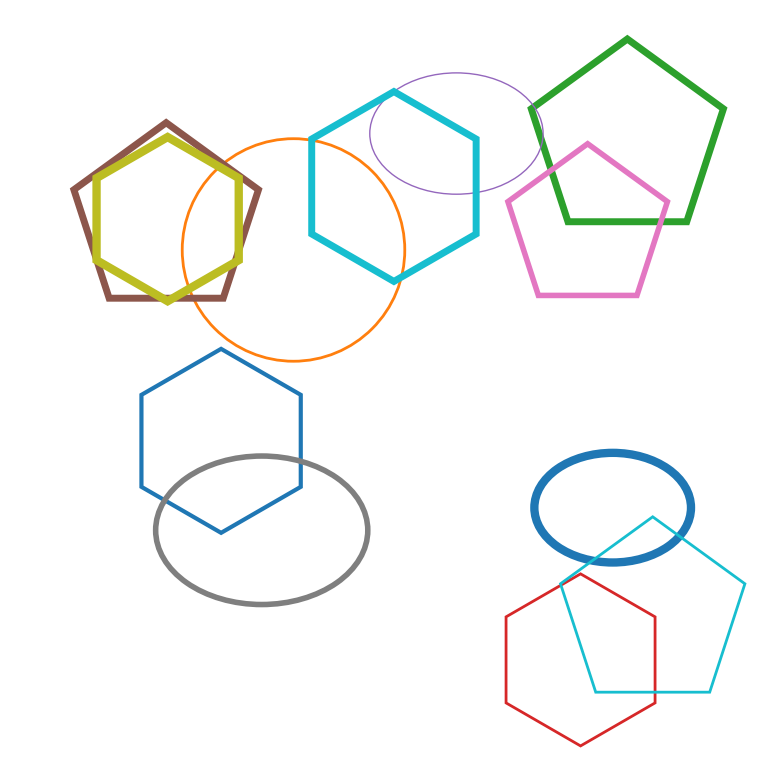[{"shape": "hexagon", "thickness": 1.5, "radius": 0.6, "center": [0.287, 0.427]}, {"shape": "oval", "thickness": 3, "radius": 0.51, "center": [0.796, 0.341]}, {"shape": "circle", "thickness": 1, "radius": 0.72, "center": [0.381, 0.675]}, {"shape": "pentagon", "thickness": 2.5, "radius": 0.66, "center": [0.815, 0.818]}, {"shape": "hexagon", "thickness": 1, "radius": 0.56, "center": [0.754, 0.143]}, {"shape": "oval", "thickness": 0.5, "radius": 0.56, "center": [0.593, 0.827]}, {"shape": "pentagon", "thickness": 2.5, "radius": 0.63, "center": [0.216, 0.715]}, {"shape": "pentagon", "thickness": 2, "radius": 0.54, "center": [0.763, 0.704]}, {"shape": "oval", "thickness": 2, "radius": 0.69, "center": [0.34, 0.311]}, {"shape": "hexagon", "thickness": 3, "radius": 0.53, "center": [0.218, 0.715]}, {"shape": "hexagon", "thickness": 2.5, "radius": 0.62, "center": [0.512, 0.758]}, {"shape": "pentagon", "thickness": 1, "radius": 0.63, "center": [0.848, 0.203]}]